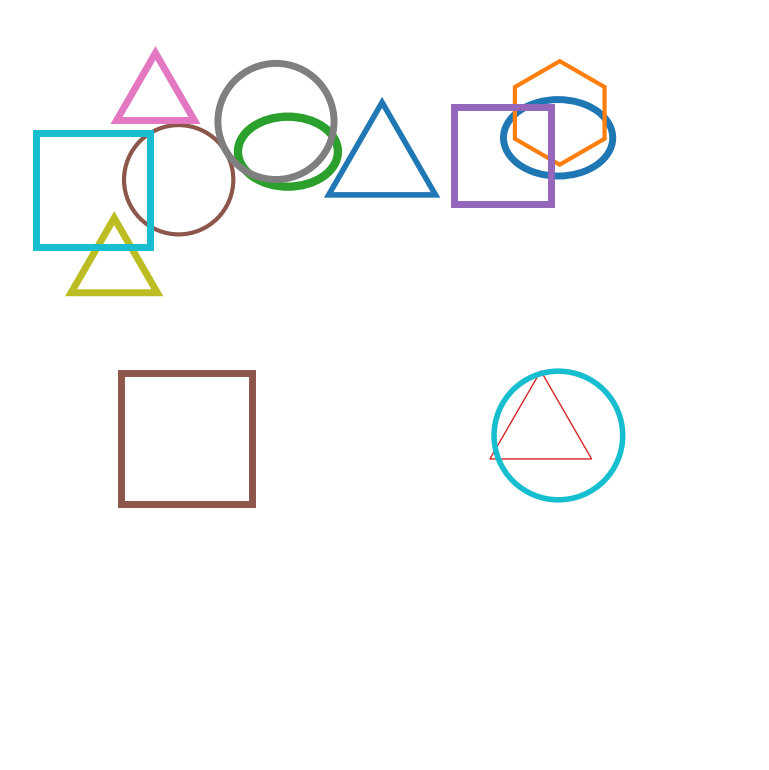[{"shape": "oval", "thickness": 2.5, "radius": 0.35, "center": [0.725, 0.821]}, {"shape": "triangle", "thickness": 2, "radius": 0.4, "center": [0.496, 0.787]}, {"shape": "hexagon", "thickness": 1.5, "radius": 0.34, "center": [0.727, 0.853]}, {"shape": "oval", "thickness": 3, "radius": 0.32, "center": [0.374, 0.803]}, {"shape": "triangle", "thickness": 0.5, "radius": 0.38, "center": [0.702, 0.442]}, {"shape": "square", "thickness": 2.5, "radius": 0.31, "center": [0.653, 0.798]}, {"shape": "square", "thickness": 2.5, "radius": 0.43, "center": [0.242, 0.431]}, {"shape": "circle", "thickness": 1.5, "radius": 0.35, "center": [0.232, 0.767]}, {"shape": "triangle", "thickness": 2.5, "radius": 0.29, "center": [0.202, 0.873]}, {"shape": "circle", "thickness": 2.5, "radius": 0.38, "center": [0.358, 0.842]}, {"shape": "triangle", "thickness": 2.5, "radius": 0.32, "center": [0.148, 0.652]}, {"shape": "square", "thickness": 2.5, "radius": 0.37, "center": [0.121, 0.753]}, {"shape": "circle", "thickness": 2, "radius": 0.42, "center": [0.725, 0.434]}]